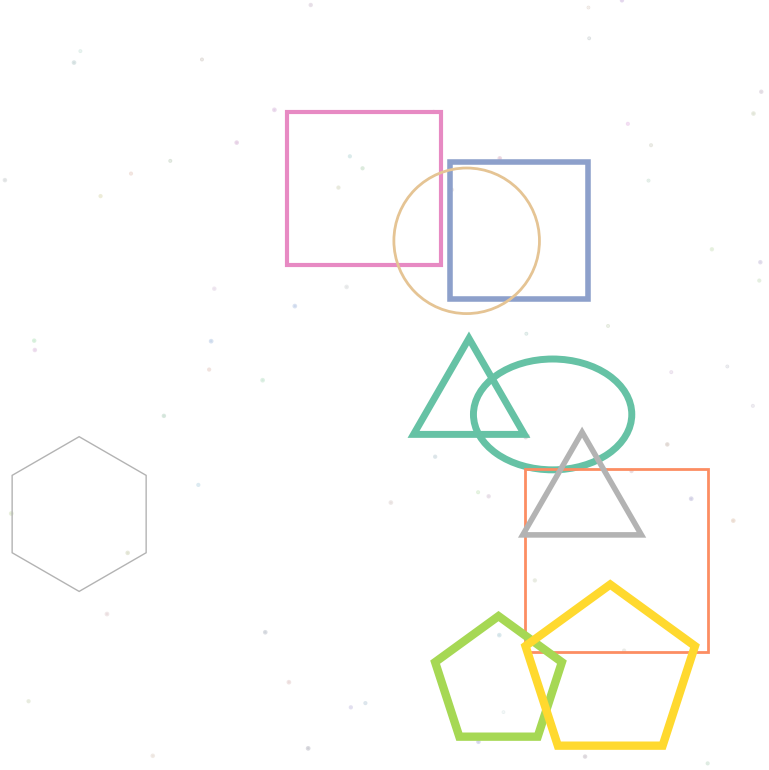[{"shape": "triangle", "thickness": 2.5, "radius": 0.42, "center": [0.609, 0.477]}, {"shape": "oval", "thickness": 2.5, "radius": 0.51, "center": [0.718, 0.462]}, {"shape": "square", "thickness": 1, "radius": 0.59, "center": [0.801, 0.272]}, {"shape": "square", "thickness": 2, "radius": 0.45, "center": [0.674, 0.701]}, {"shape": "square", "thickness": 1.5, "radius": 0.5, "center": [0.473, 0.755]}, {"shape": "pentagon", "thickness": 3, "radius": 0.43, "center": [0.647, 0.113]}, {"shape": "pentagon", "thickness": 3, "radius": 0.58, "center": [0.793, 0.125]}, {"shape": "circle", "thickness": 1, "radius": 0.47, "center": [0.606, 0.687]}, {"shape": "triangle", "thickness": 2, "radius": 0.44, "center": [0.756, 0.35]}, {"shape": "hexagon", "thickness": 0.5, "radius": 0.5, "center": [0.103, 0.332]}]